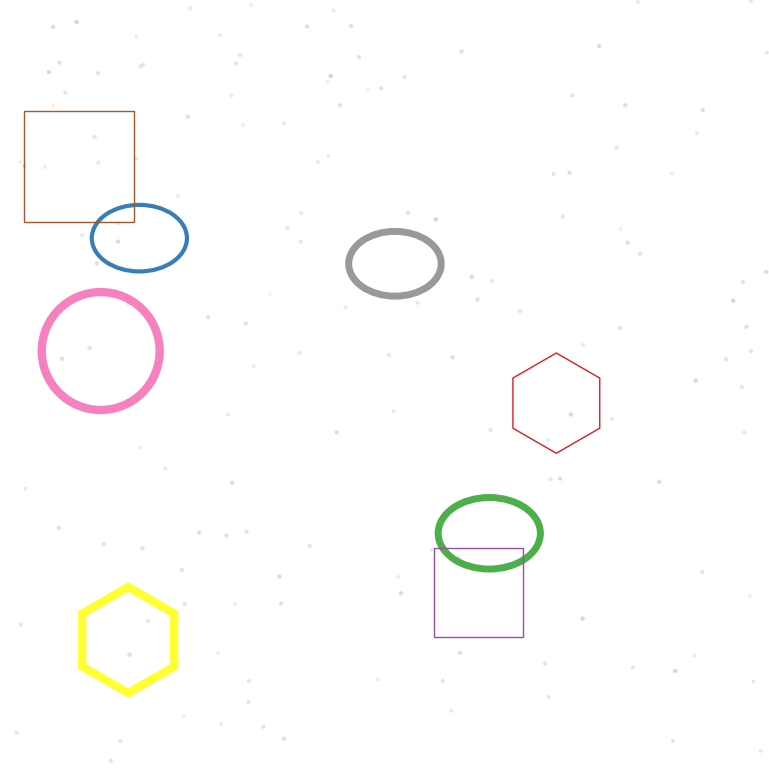[{"shape": "hexagon", "thickness": 0.5, "radius": 0.33, "center": [0.723, 0.476]}, {"shape": "oval", "thickness": 1.5, "radius": 0.31, "center": [0.181, 0.691]}, {"shape": "oval", "thickness": 2.5, "radius": 0.33, "center": [0.635, 0.307]}, {"shape": "square", "thickness": 0.5, "radius": 0.29, "center": [0.621, 0.23]}, {"shape": "hexagon", "thickness": 3, "radius": 0.34, "center": [0.167, 0.169]}, {"shape": "square", "thickness": 0.5, "radius": 0.36, "center": [0.102, 0.784]}, {"shape": "circle", "thickness": 3, "radius": 0.38, "center": [0.131, 0.544]}, {"shape": "oval", "thickness": 2.5, "radius": 0.3, "center": [0.513, 0.657]}]